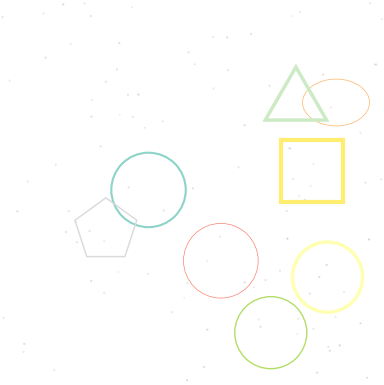[{"shape": "circle", "thickness": 1.5, "radius": 0.48, "center": [0.386, 0.507]}, {"shape": "circle", "thickness": 2.5, "radius": 0.46, "center": [0.851, 0.28]}, {"shape": "circle", "thickness": 0.5, "radius": 0.48, "center": [0.574, 0.323]}, {"shape": "oval", "thickness": 0.5, "radius": 0.43, "center": [0.873, 0.734]}, {"shape": "circle", "thickness": 1, "radius": 0.47, "center": [0.703, 0.136]}, {"shape": "pentagon", "thickness": 1, "radius": 0.42, "center": [0.275, 0.402]}, {"shape": "triangle", "thickness": 2.5, "radius": 0.46, "center": [0.769, 0.734]}, {"shape": "square", "thickness": 3, "radius": 0.4, "center": [0.811, 0.557]}]